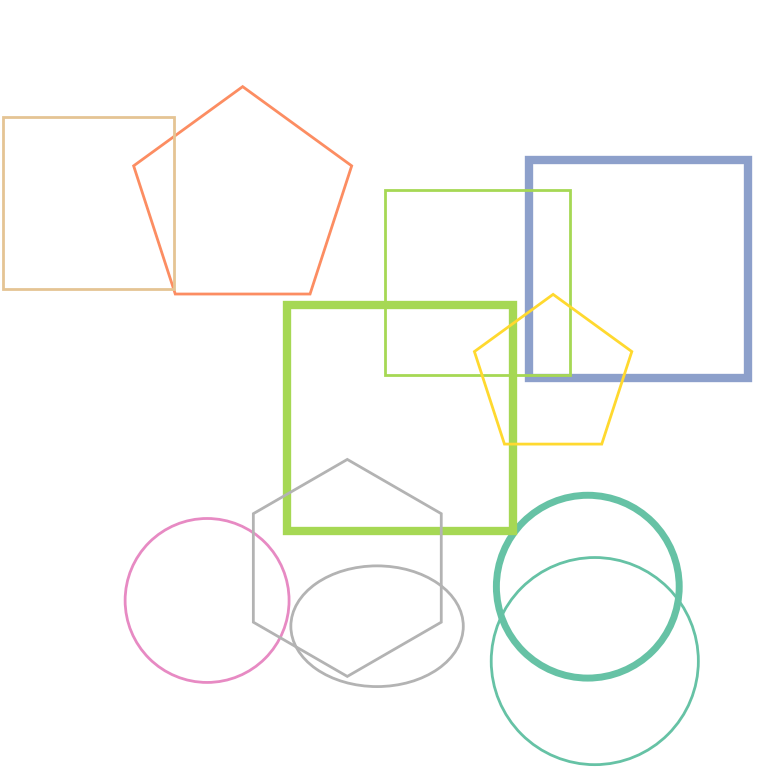[{"shape": "circle", "thickness": 1, "radius": 0.67, "center": [0.772, 0.141]}, {"shape": "circle", "thickness": 2.5, "radius": 0.59, "center": [0.763, 0.238]}, {"shape": "pentagon", "thickness": 1, "radius": 0.74, "center": [0.315, 0.739]}, {"shape": "square", "thickness": 3, "radius": 0.71, "center": [0.829, 0.651]}, {"shape": "circle", "thickness": 1, "radius": 0.53, "center": [0.269, 0.22]}, {"shape": "square", "thickness": 3, "radius": 0.73, "center": [0.519, 0.457]}, {"shape": "square", "thickness": 1, "radius": 0.6, "center": [0.62, 0.633]}, {"shape": "pentagon", "thickness": 1, "radius": 0.54, "center": [0.718, 0.51]}, {"shape": "square", "thickness": 1, "radius": 0.56, "center": [0.115, 0.736]}, {"shape": "oval", "thickness": 1, "radius": 0.56, "center": [0.49, 0.187]}, {"shape": "hexagon", "thickness": 1, "radius": 0.7, "center": [0.451, 0.262]}]